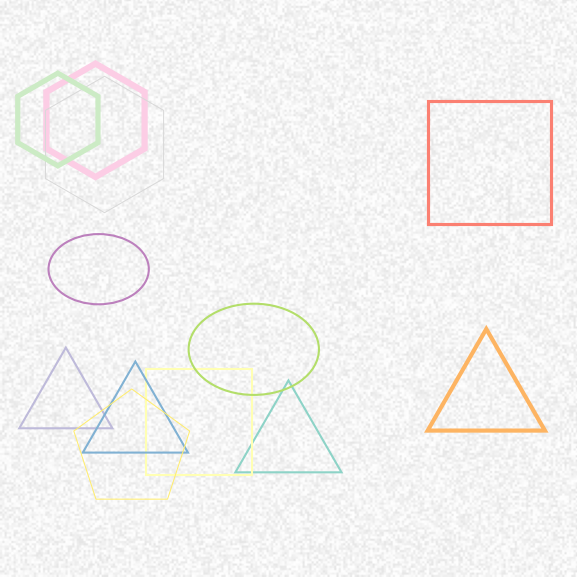[{"shape": "triangle", "thickness": 1, "radius": 0.53, "center": [0.499, 0.234]}, {"shape": "square", "thickness": 1, "radius": 0.46, "center": [0.345, 0.268]}, {"shape": "triangle", "thickness": 1, "radius": 0.47, "center": [0.114, 0.304]}, {"shape": "square", "thickness": 1.5, "radius": 0.53, "center": [0.847, 0.718]}, {"shape": "triangle", "thickness": 1, "radius": 0.53, "center": [0.234, 0.268]}, {"shape": "triangle", "thickness": 2, "radius": 0.59, "center": [0.842, 0.312]}, {"shape": "oval", "thickness": 1, "radius": 0.56, "center": [0.439, 0.394]}, {"shape": "hexagon", "thickness": 3, "radius": 0.49, "center": [0.165, 0.791]}, {"shape": "hexagon", "thickness": 0.5, "radius": 0.59, "center": [0.181, 0.749]}, {"shape": "oval", "thickness": 1, "radius": 0.43, "center": [0.171, 0.533]}, {"shape": "hexagon", "thickness": 2.5, "radius": 0.4, "center": [0.1, 0.792]}, {"shape": "pentagon", "thickness": 0.5, "radius": 0.53, "center": [0.228, 0.22]}]